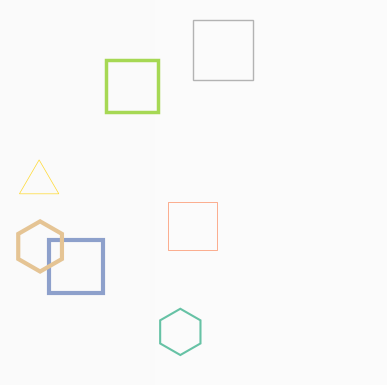[{"shape": "hexagon", "thickness": 1.5, "radius": 0.3, "center": [0.465, 0.138]}, {"shape": "square", "thickness": 0.5, "radius": 0.32, "center": [0.498, 0.413]}, {"shape": "square", "thickness": 3, "radius": 0.35, "center": [0.197, 0.307]}, {"shape": "square", "thickness": 2.5, "radius": 0.34, "center": [0.341, 0.777]}, {"shape": "triangle", "thickness": 0.5, "radius": 0.29, "center": [0.101, 0.526]}, {"shape": "hexagon", "thickness": 3, "radius": 0.33, "center": [0.103, 0.36]}, {"shape": "square", "thickness": 1, "radius": 0.39, "center": [0.575, 0.871]}]